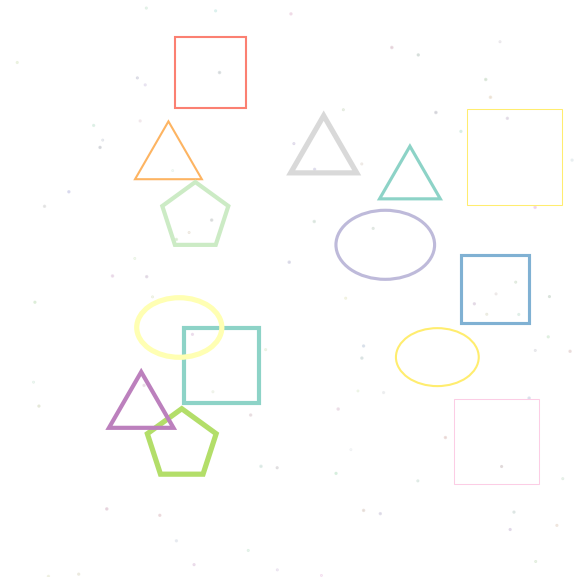[{"shape": "triangle", "thickness": 1.5, "radius": 0.3, "center": [0.71, 0.685]}, {"shape": "square", "thickness": 2, "radius": 0.32, "center": [0.384, 0.366]}, {"shape": "oval", "thickness": 2.5, "radius": 0.37, "center": [0.31, 0.432]}, {"shape": "oval", "thickness": 1.5, "radius": 0.43, "center": [0.667, 0.575]}, {"shape": "square", "thickness": 1, "radius": 0.31, "center": [0.365, 0.874]}, {"shape": "square", "thickness": 1.5, "radius": 0.29, "center": [0.857, 0.499]}, {"shape": "triangle", "thickness": 1, "radius": 0.33, "center": [0.292, 0.722]}, {"shape": "pentagon", "thickness": 2.5, "radius": 0.31, "center": [0.315, 0.229]}, {"shape": "square", "thickness": 0.5, "radius": 0.37, "center": [0.86, 0.235]}, {"shape": "triangle", "thickness": 2.5, "radius": 0.33, "center": [0.561, 0.733]}, {"shape": "triangle", "thickness": 2, "radius": 0.32, "center": [0.245, 0.291]}, {"shape": "pentagon", "thickness": 2, "radius": 0.3, "center": [0.338, 0.624]}, {"shape": "square", "thickness": 0.5, "radius": 0.41, "center": [0.891, 0.728]}, {"shape": "oval", "thickness": 1, "radius": 0.36, "center": [0.757, 0.381]}]